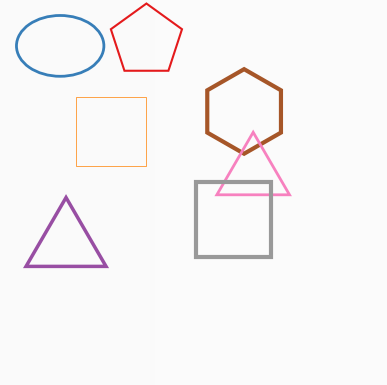[{"shape": "pentagon", "thickness": 1.5, "radius": 0.48, "center": [0.378, 0.894]}, {"shape": "oval", "thickness": 2, "radius": 0.56, "center": [0.155, 0.881]}, {"shape": "triangle", "thickness": 2.5, "radius": 0.6, "center": [0.17, 0.368]}, {"shape": "square", "thickness": 0.5, "radius": 0.45, "center": [0.286, 0.658]}, {"shape": "hexagon", "thickness": 3, "radius": 0.55, "center": [0.63, 0.711]}, {"shape": "triangle", "thickness": 2, "radius": 0.54, "center": [0.653, 0.548]}, {"shape": "square", "thickness": 3, "radius": 0.49, "center": [0.602, 0.429]}]